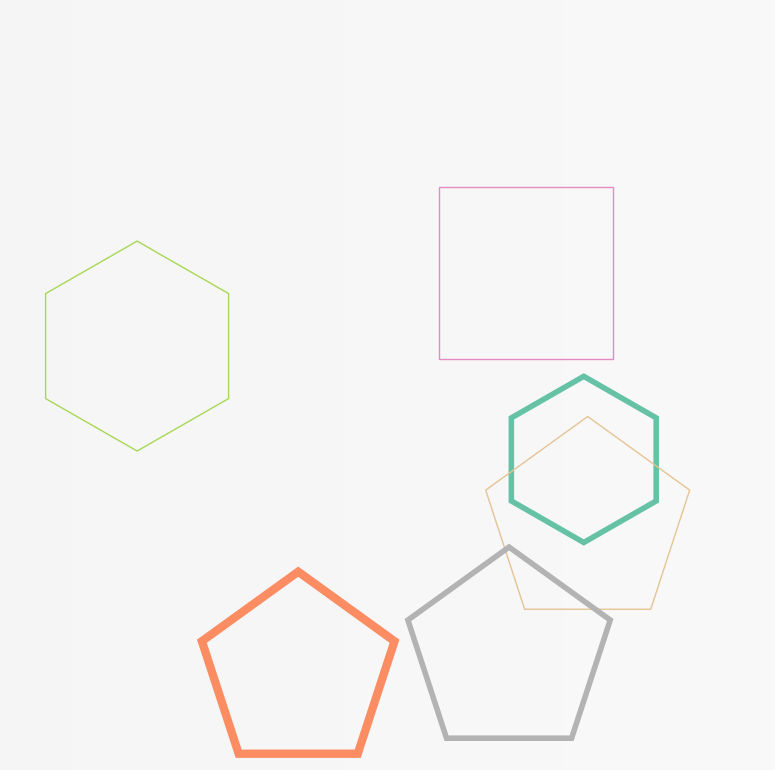[{"shape": "hexagon", "thickness": 2, "radius": 0.54, "center": [0.753, 0.403]}, {"shape": "pentagon", "thickness": 3, "radius": 0.65, "center": [0.385, 0.127]}, {"shape": "square", "thickness": 0.5, "radius": 0.56, "center": [0.679, 0.645]}, {"shape": "hexagon", "thickness": 0.5, "radius": 0.68, "center": [0.177, 0.551]}, {"shape": "pentagon", "thickness": 0.5, "radius": 0.69, "center": [0.758, 0.321]}, {"shape": "pentagon", "thickness": 2, "radius": 0.69, "center": [0.657, 0.152]}]